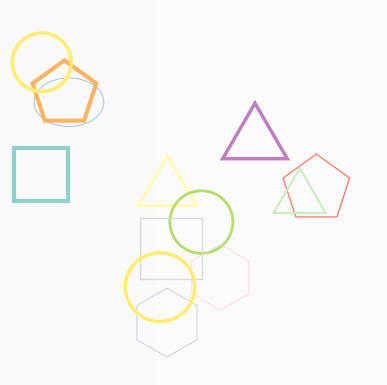[{"shape": "square", "thickness": 3, "radius": 0.34, "center": [0.106, 0.546]}, {"shape": "triangle", "thickness": 2, "radius": 0.43, "center": [0.432, 0.509]}, {"shape": "hexagon", "thickness": 0.5, "radius": 0.45, "center": [0.431, 0.162]}, {"shape": "pentagon", "thickness": 1, "radius": 0.45, "center": [0.816, 0.51]}, {"shape": "oval", "thickness": 0.5, "radius": 0.45, "center": [0.178, 0.734]}, {"shape": "pentagon", "thickness": 3, "radius": 0.43, "center": [0.166, 0.757]}, {"shape": "circle", "thickness": 2, "radius": 0.41, "center": [0.52, 0.423]}, {"shape": "hexagon", "thickness": 0.5, "radius": 0.43, "center": [0.569, 0.28]}, {"shape": "square", "thickness": 1, "radius": 0.4, "center": [0.442, 0.354]}, {"shape": "triangle", "thickness": 2.5, "radius": 0.48, "center": [0.658, 0.636]}, {"shape": "triangle", "thickness": 1.5, "radius": 0.39, "center": [0.773, 0.486]}, {"shape": "circle", "thickness": 2.5, "radius": 0.38, "center": [0.108, 0.838]}, {"shape": "circle", "thickness": 2.5, "radius": 0.45, "center": [0.413, 0.254]}]